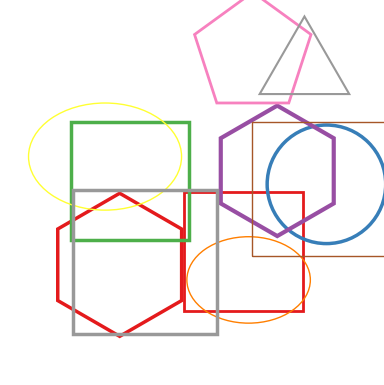[{"shape": "hexagon", "thickness": 2.5, "radius": 0.93, "center": [0.311, 0.312]}, {"shape": "square", "thickness": 2, "radius": 0.77, "center": [0.632, 0.347]}, {"shape": "circle", "thickness": 2.5, "radius": 0.77, "center": [0.848, 0.521]}, {"shape": "square", "thickness": 2.5, "radius": 0.77, "center": [0.338, 0.53]}, {"shape": "hexagon", "thickness": 3, "radius": 0.85, "center": [0.72, 0.556]}, {"shape": "oval", "thickness": 1, "radius": 0.8, "center": [0.646, 0.273]}, {"shape": "oval", "thickness": 1, "radius": 0.99, "center": [0.273, 0.593]}, {"shape": "square", "thickness": 1, "radius": 0.87, "center": [0.829, 0.509]}, {"shape": "pentagon", "thickness": 2, "radius": 0.8, "center": [0.657, 0.861]}, {"shape": "square", "thickness": 2.5, "radius": 0.94, "center": [0.376, 0.32]}, {"shape": "triangle", "thickness": 1.5, "radius": 0.67, "center": [0.791, 0.823]}]